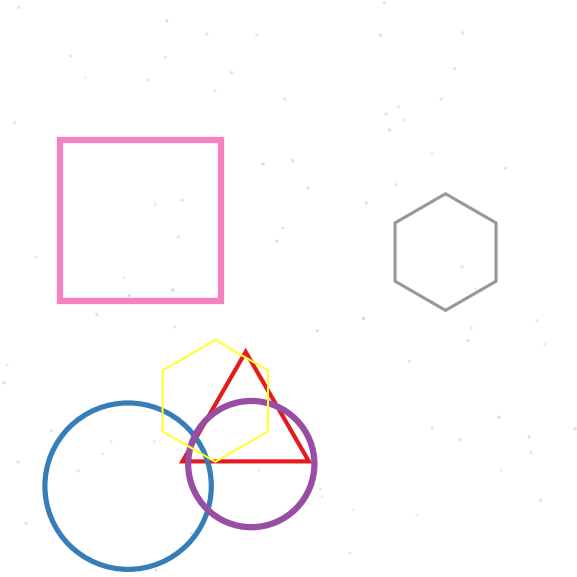[{"shape": "triangle", "thickness": 2, "radius": 0.63, "center": [0.425, 0.263]}, {"shape": "circle", "thickness": 2.5, "radius": 0.72, "center": [0.222, 0.157]}, {"shape": "circle", "thickness": 3, "radius": 0.55, "center": [0.435, 0.196]}, {"shape": "hexagon", "thickness": 1, "radius": 0.53, "center": [0.373, 0.305]}, {"shape": "square", "thickness": 3, "radius": 0.7, "center": [0.243, 0.618]}, {"shape": "hexagon", "thickness": 1.5, "radius": 0.5, "center": [0.772, 0.563]}]